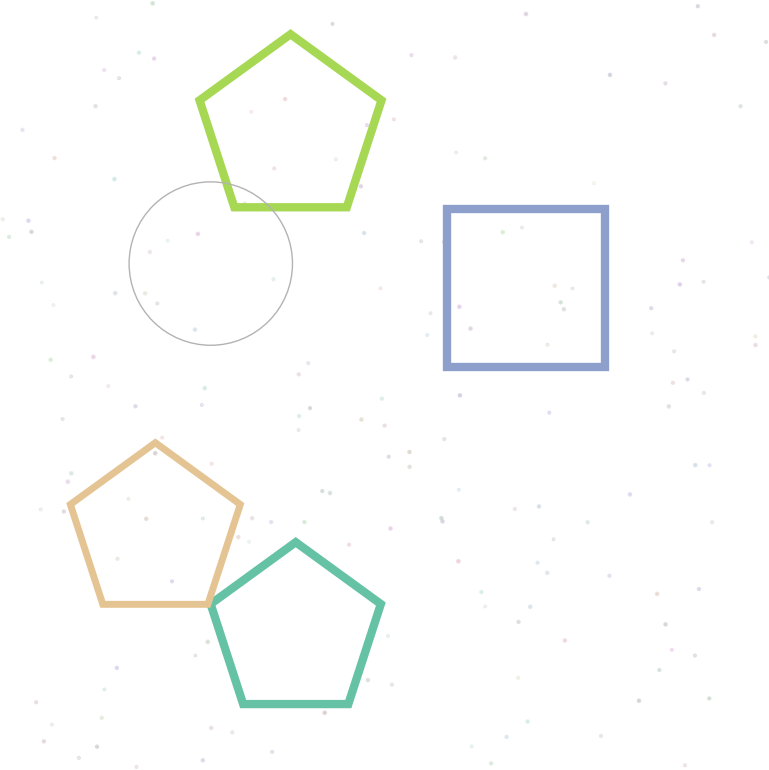[{"shape": "pentagon", "thickness": 3, "radius": 0.58, "center": [0.384, 0.18]}, {"shape": "square", "thickness": 3, "radius": 0.51, "center": [0.683, 0.625]}, {"shape": "pentagon", "thickness": 3, "radius": 0.62, "center": [0.377, 0.831]}, {"shape": "pentagon", "thickness": 2.5, "radius": 0.58, "center": [0.202, 0.309]}, {"shape": "circle", "thickness": 0.5, "radius": 0.53, "center": [0.274, 0.658]}]